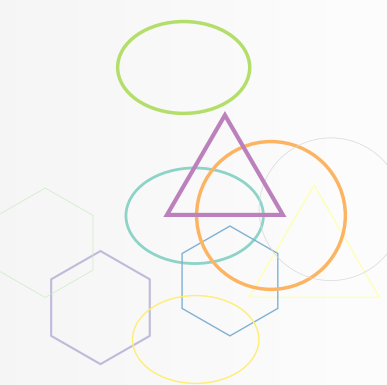[{"shape": "oval", "thickness": 2, "radius": 0.89, "center": [0.502, 0.44]}, {"shape": "triangle", "thickness": 1, "radius": 0.97, "center": [0.811, 0.325]}, {"shape": "hexagon", "thickness": 1.5, "radius": 0.73, "center": [0.259, 0.201]}, {"shape": "hexagon", "thickness": 1, "radius": 0.71, "center": [0.593, 0.27]}, {"shape": "circle", "thickness": 2.5, "radius": 0.96, "center": [0.699, 0.44]}, {"shape": "oval", "thickness": 2.5, "radius": 0.85, "center": [0.474, 0.825]}, {"shape": "circle", "thickness": 0.5, "radius": 0.93, "center": [0.854, 0.457]}, {"shape": "triangle", "thickness": 3, "radius": 0.86, "center": [0.58, 0.528]}, {"shape": "hexagon", "thickness": 0.5, "radius": 0.71, "center": [0.117, 0.369]}, {"shape": "oval", "thickness": 1, "radius": 0.82, "center": [0.505, 0.118]}]